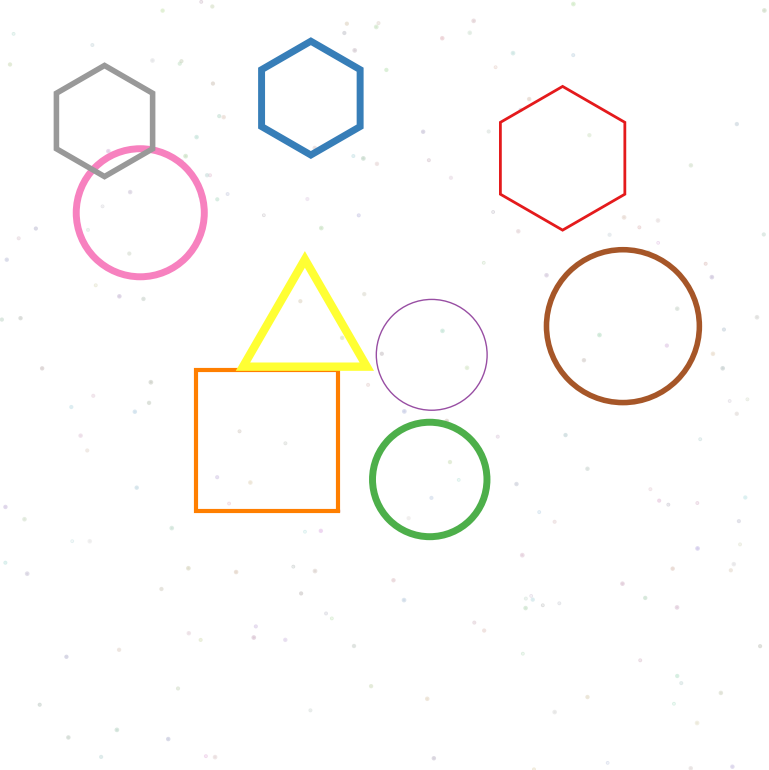[{"shape": "hexagon", "thickness": 1, "radius": 0.47, "center": [0.731, 0.794]}, {"shape": "hexagon", "thickness": 2.5, "radius": 0.37, "center": [0.404, 0.873]}, {"shape": "circle", "thickness": 2.5, "radius": 0.37, "center": [0.558, 0.377]}, {"shape": "circle", "thickness": 0.5, "radius": 0.36, "center": [0.561, 0.539]}, {"shape": "square", "thickness": 1.5, "radius": 0.46, "center": [0.347, 0.428]}, {"shape": "triangle", "thickness": 3, "radius": 0.46, "center": [0.396, 0.57]}, {"shape": "circle", "thickness": 2, "radius": 0.5, "center": [0.809, 0.576]}, {"shape": "circle", "thickness": 2.5, "radius": 0.42, "center": [0.182, 0.724]}, {"shape": "hexagon", "thickness": 2, "radius": 0.36, "center": [0.136, 0.843]}]